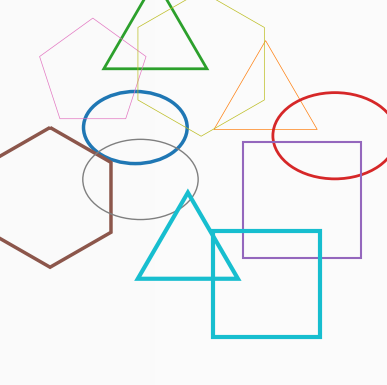[{"shape": "oval", "thickness": 2.5, "radius": 0.67, "center": [0.349, 0.669]}, {"shape": "triangle", "thickness": 0.5, "radius": 0.77, "center": [0.685, 0.741]}, {"shape": "triangle", "thickness": 2, "radius": 0.77, "center": [0.401, 0.898]}, {"shape": "oval", "thickness": 2, "radius": 0.8, "center": [0.864, 0.647]}, {"shape": "square", "thickness": 1.5, "radius": 0.76, "center": [0.779, 0.48]}, {"shape": "hexagon", "thickness": 2.5, "radius": 0.91, "center": [0.129, 0.487]}, {"shape": "pentagon", "thickness": 0.5, "radius": 0.72, "center": [0.24, 0.808]}, {"shape": "oval", "thickness": 1, "radius": 0.74, "center": [0.363, 0.534]}, {"shape": "hexagon", "thickness": 0.5, "radius": 0.94, "center": [0.519, 0.835]}, {"shape": "square", "thickness": 3, "radius": 0.69, "center": [0.687, 0.262]}, {"shape": "triangle", "thickness": 3, "radius": 0.75, "center": [0.485, 0.351]}]